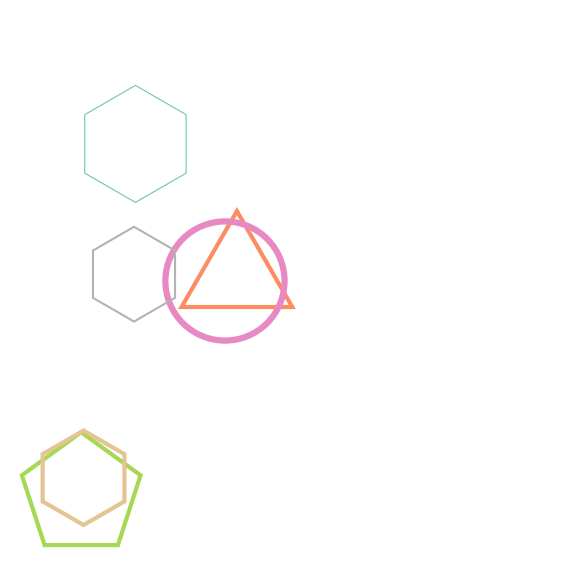[{"shape": "hexagon", "thickness": 0.5, "radius": 0.51, "center": [0.235, 0.75]}, {"shape": "triangle", "thickness": 2, "radius": 0.55, "center": [0.41, 0.523]}, {"shape": "circle", "thickness": 3, "radius": 0.52, "center": [0.39, 0.513]}, {"shape": "pentagon", "thickness": 2, "radius": 0.54, "center": [0.141, 0.143]}, {"shape": "hexagon", "thickness": 2, "radius": 0.41, "center": [0.145, 0.172]}, {"shape": "hexagon", "thickness": 1, "radius": 0.41, "center": [0.232, 0.524]}]